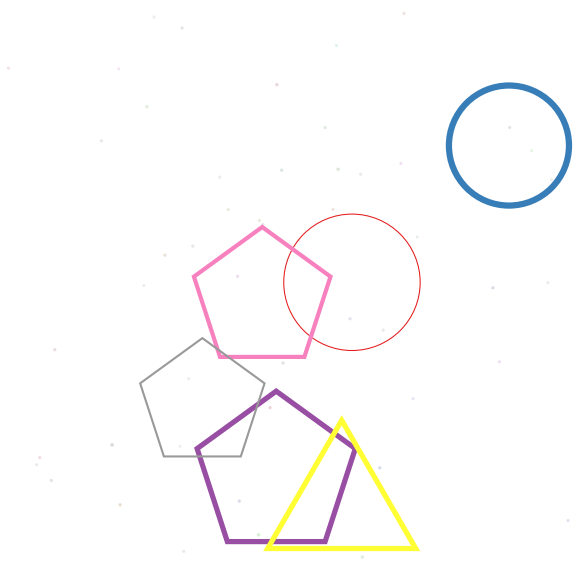[{"shape": "circle", "thickness": 0.5, "radius": 0.59, "center": [0.609, 0.51]}, {"shape": "circle", "thickness": 3, "radius": 0.52, "center": [0.881, 0.747]}, {"shape": "pentagon", "thickness": 2.5, "radius": 0.72, "center": [0.478, 0.178]}, {"shape": "triangle", "thickness": 2.5, "radius": 0.74, "center": [0.592, 0.123]}, {"shape": "pentagon", "thickness": 2, "radius": 0.62, "center": [0.454, 0.482]}, {"shape": "pentagon", "thickness": 1, "radius": 0.57, "center": [0.35, 0.3]}]